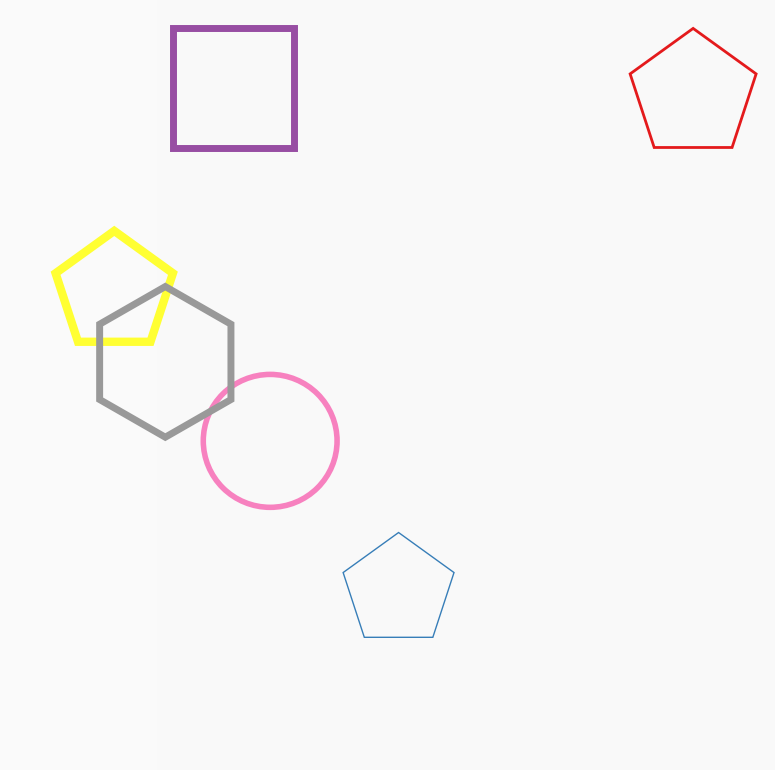[{"shape": "pentagon", "thickness": 1, "radius": 0.43, "center": [0.894, 0.878]}, {"shape": "pentagon", "thickness": 0.5, "radius": 0.38, "center": [0.514, 0.233]}, {"shape": "square", "thickness": 2.5, "radius": 0.39, "center": [0.302, 0.886]}, {"shape": "pentagon", "thickness": 3, "radius": 0.4, "center": [0.147, 0.621]}, {"shape": "circle", "thickness": 2, "radius": 0.43, "center": [0.349, 0.427]}, {"shape": "hexagon", "thickness": 2.5, "radius": 0.49, "center": [0.213, 0.53]}]